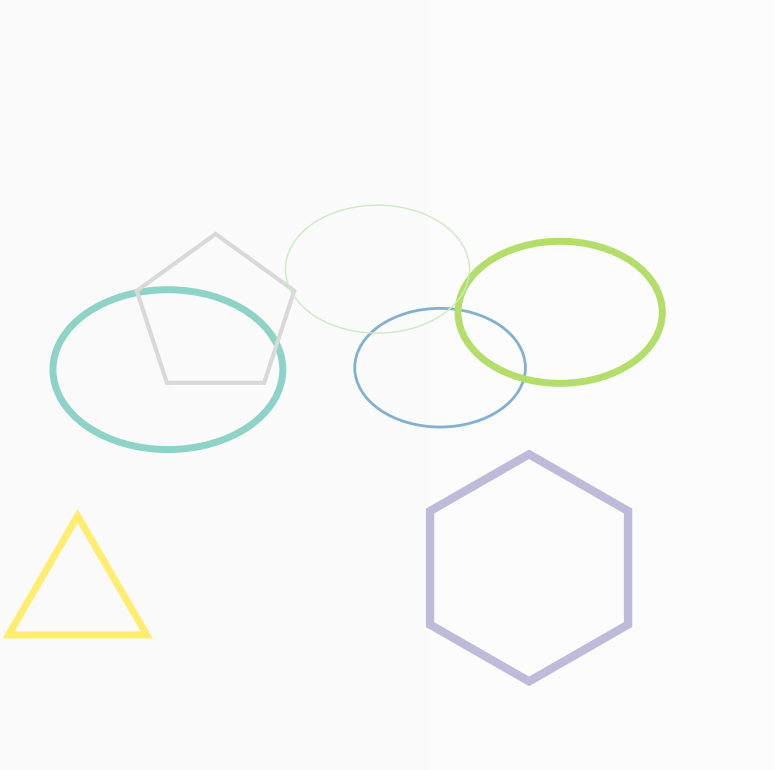[{"shape": "oval", "thickness": 2.5, "radius": 0.74, "center": [0.217, 0.52]}, {"shape": "hexagon", "thickness": 3, "radius": 0.74, "center": [0.683, 0.263]}, {"shape": "oval", "thickness": 1, "radius": 0.55, "center": [0.568, 0.522]}, {"shape": "oval", "thickness": 2.5, "radius": 0.66, "center": [0.723, 0.594]}, {"shape": "pentagon", "thickness": 1.5, "radius": 0.53, "center": [0.278, 0.589]}, {"shape": "oval", "thickness": 0.5, "radius": 0.59, "center": [0.487, 0.65]}, {"shape": "triangle", "thickness": 2.5, "radius": 0.52, "center": [0.1, 0.227]}]